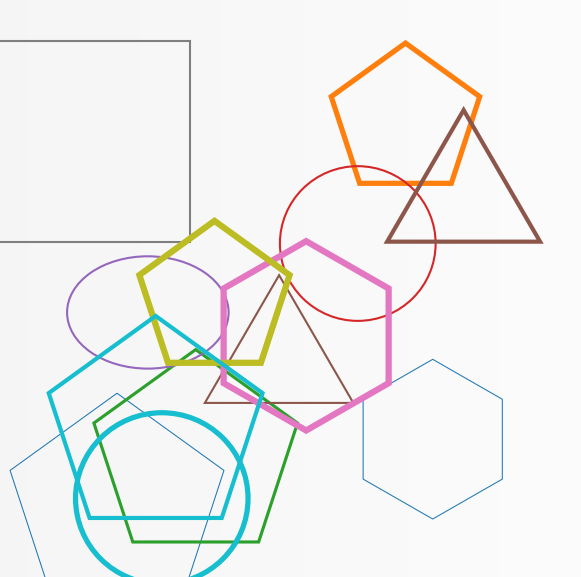[{"shape": "hexagon", "thickness": 0.5, "radius": 0.69, "center": [0.744, 0.239]}, {"shape": "pentagon", "thickness": 0.5, "radius": 0.97, "center": [0.201, 0.125]}, {"shape": "pentagon", "thickness": 2.5, "radius": 0.67, "center": [0.698, 0.79]}, {"shape": "pentagon", "thickness": 1.5, "radius": 0.92, "center": [0.337, 0.21]}, {"shape": "circle", "thickness": 1, "radius": 0.67, "center": [0.616, 0.577]}, {"shape": "oval", "thickness": 1, "radius": 0.69, "center": [0.254, 0.458]}, {"shape": "triangle", "thickness": 2, "radius": 0.76, "center": [0.798, 0.657]}, {"shape": "triangle", "thickness": 1, "radius": 0.74, "center": [0.48, 0.375]}, {"shape": "hexagon", "thickness": 3, "radius": 0.82, "center": [0.527, 0.418]}, {"shape": "square", "thickness": 1, "radius": 0.87, "center": [0.154, 0.754]}, {"shape": "pentagon", "thickness": 3, "radius": 0.68, "center": [0.369, 0.481]}, {"shape": "pentagon", "thickness": 2, "radius": 0.97, "center": [0.268, 0.259]}, {"shape": "circle", "thickness": 2.5, "radius": 0.74, "center": [0.278, 0.136]}]